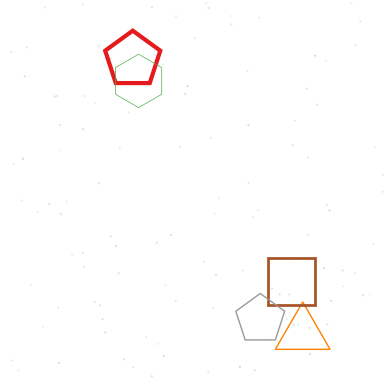[{"shape": "pentagon", "thickness": 3, "radius": 0.38, "center": [0.345, 0.845]}, {"shape": "hexagon", "thickness": 0.5, "radius": 0.35, "center": [0.36, 0.79]}, {"shape": "triangle", "thickness": 1, "radius": 0.41, "center": [0.786, 0.134]}, {"shape": "square", "thickness": 2, "radius": 0.31, "center": [0.757, 0.269]}, {"shape": "pentagon", "thickness": 1, "radius": 0.33, "center": [0.676, 0.171]}]